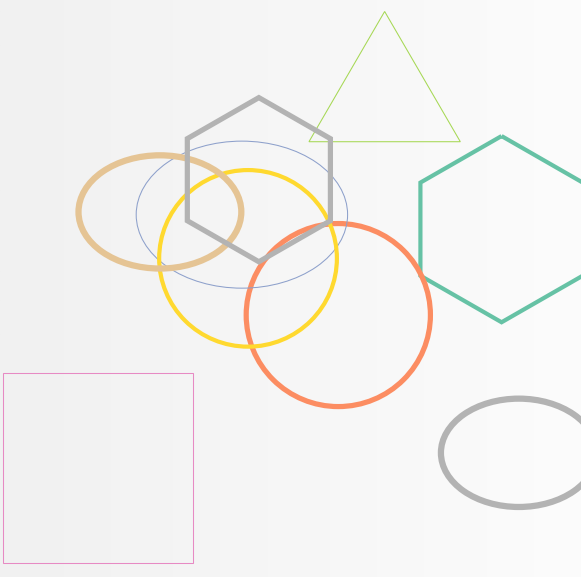[{"shape": "hexagon", "thickness": 2, "radius": 0.81, "center": [0.863, 0.602]}, {"shape": "circle", "thickness": 2.5, "radius": 0.79, "center": [0.582, 0.454]}, {"shape": "oval", "thickness": 0.5, "radius": 0.91, "center": [0.416, 0.627]}, {"shape": "square", "thickness": 0.5, "radius": 0.82, "center": [0.169, 0.189]}, {"shape": "triangle", "thickness": 0.5, "radius": 0.75, "center": [0.662, 0.829]}, {"shape": "circle", "thickness": 2, "radius": 0.76, "center": [0.427, 0.552]}, {"shape": "oval", "thickness": 3, "radius": 0.7, "center": [0.275, 0.632]}, {"shape": "hexagon", "thickness": 2.5, "radius": 0.71, "center": [0.445, 0.688]}, {"shape": "oval", "thickness": 3, "radius": 0.67, "center": [0.893, 0.215]}]